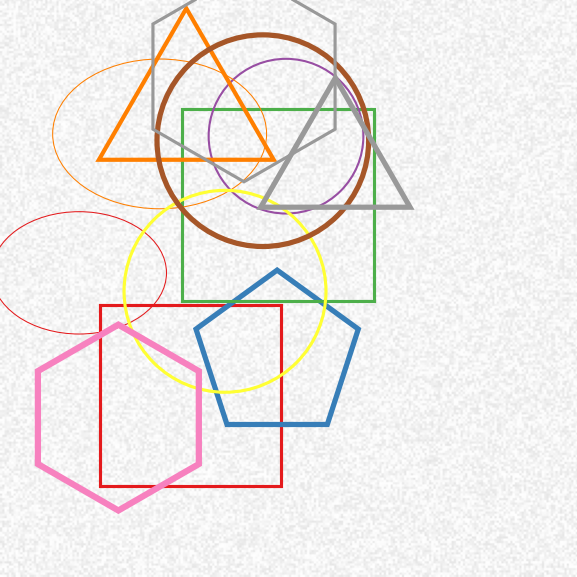[{"shape": "oval", "thickness": 0.5, "radius": 0.76, "center": [0.137, 0.527]}, {"shape": "square", "thickness": 1.5, "radius": 0.78, "center": [0.33, 0.315]}, {"shape": "pentagon", "thickness": 2.5, "radius": 0.74, "center": [0.48, 0.384]}, {"shape": "square", "thickness": 1.5, "radius": 0.83, "center": [0.482, 0.644]}, {"shape": "circle", "thickness": 1, "radius": 0.67, "center": [0.495, 0.763]}, {"shape": "oval", "thickness": 0.5, "radius": 0.93, "center": [0.276, 0.767]}, {"shape": "triangle", "thickness": 2, "radius": 0.87, "center": [0.323, 0.81]}, {"shape": "circle", "thickness": 1.5, "radius": 0.87, "center": [0.39, 0.495]}, {"shape": "circle", "thickness": 2.5, "radius": 0.92, "center": [0.455, 0.756]}, {"shape": "hexagon", "thickness": 3, "radius": 0.8, "center": [0.205, 0.276]}, {"shape": "hexagon", "thickness": 1.5, "radius": 0.91, "center": [0.423, 0.866]}, {"shape": "triangle", "thickness": 2.5, "radius": 0.75, "center": [0.581, 0.715]}]